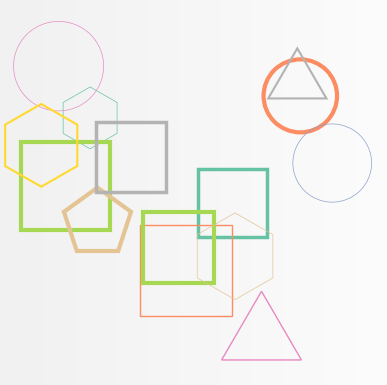[{"shape": "hexagon", "thickness": 0.5, "radius": 0.4, "center": [0.233, 0.694]}, {"shape": "square", "thickness": 2.5, "radius": 0.45, "center": [0.601, 0.472]}, {"shape": "circle", "thickness": 3, "radius": 0.47, "center": [0.775, 0.751]}, {"shape": "square", "thickness": 1, "radius": 0.59, "center": [0.481, 0.297]}, {"shape": "circle", "thickness": 0.5, "radius": 0.51, "center": [0.857, 0.576]}, {"shape": "triangle", "thickness": 1, "radius": 0.59, "center": [0.675, 0.125]}, {"shape": "circle", "thickness": 0.5, "radius": 0.58, "center": [0.151, 0.828]}, {"shape": "square", "thickness": 3, "radius": 0.46, "center": [0.461, 0.356]}, {"shape": "square", "thickness": 3, "radius": 0.57, "center": [0.169, 0.517]}, {"shape": "hexagon", "thickness": 1.5, "radius": 0.54, "center": [0.106, 0.622]}, {"shape": "pentagon", "thickness": 3, "radius": 0.46, "center": [0.252, 0.422]}, {"shape": "hexagon", "thickness": 0.5, "radius": 0.56, "center": [0.607, 0.334]}, {"shape": "square", "thickness": 2.5, "radius": 0.45, "center": [0.338, 0.592]}, {"shape": "triangle", "thickness": 1.5, "radius": 0.43, "center": [0.767, 0.788]}]